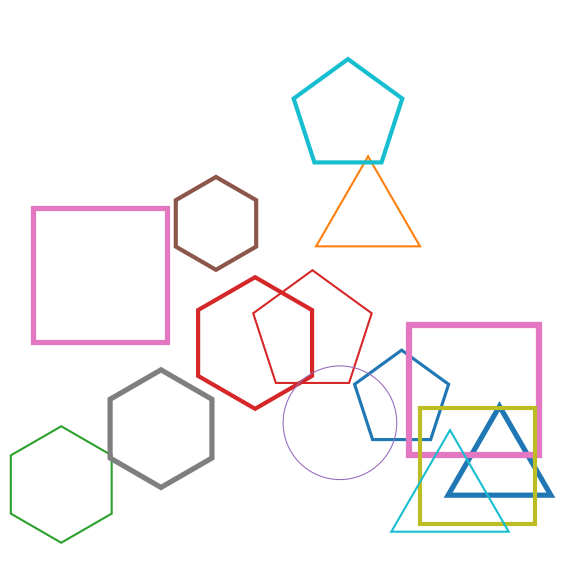[{"shape": "triangle", "thickness": 2.5, "radius": 0.51, "center": [0.865, 0.193]}, {"shape": "pentagon", "thickness": 1.5, "radius": 0.43, "center": [0.695, 0.307]}, {"shape": "triangle", "thickness": 1, "radius": 0.52, "center": [0.637, 0.625]}, {"shape": "hexagon", "thickness": 1, "radius": 0.5, "center": [0.106, 0.16]}, {"shape": "pentagon", "thickness": 1, "radius": 0.54, "center": [0.541, 0.423]}, {"shape": "hexagon", "thickness": 2, "radius": 0.57, "center": [0.442, 0.405]}, {"shape": "circle", "thickness": 0.5, "radius": 0.49, "center": [0.589, 0.267]}, {"shape": "hexagon", "thickness": 2, "radius": 0.4, "center": [0.374, 0.612]}, {"shape": "square", "thickness": 3, "radius": 0.56, "center": [0.82, 0.324]}, {"shape": "square", "thickness": 2.5, "radius": 0.58, "center": [0.173, 0.523]}, {"shape": "hexagon", "thickness": 2.5, "radius": 0.51, "center": [0.279, 0.257]}, {"shape": "square", "thickness": 2, "radius": 0.5, "center": [0.827, 0.192]}, {"shape": "pentagon", "thickness": 2, "radius": 0.49, "center": [0.603, 0.798]}, {"shape": "triangle", "thickness": 1, "radius": 0.59, "center": [0.779, 0.137]}]